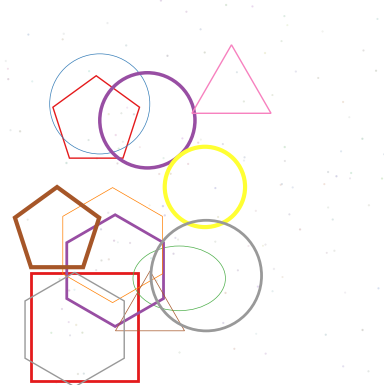[{"shape": "pentagon", "thickness": 1, "radius": 0.59, "center": [0.25, 0.685]}, {"shape": "square", "thickness": 2, "radius": 0.7, "center": [0.219, 0.151]}, {"shape": "circle", "thickness": 0.5, "radius": 0.65, "center": [0.259, 0.73]}, {"shape": "oval", "thickness": 0.5, "radius": 0.6, "center": [0.465, 0.277]}, {"shape": "circle", "thickness": 2.5, "radius": 0.62, "center": [0.383, 0.687]}, {"shape": "hexagon", "thickness": 2, "radius": 0.73, "center": [0.299, 0.297]}, {"shape": "hexagon", "thickness": 0.5, "radius": 0.75, "center": [0.292, 0.363]}, {"shape": "circle", "thickness": 3, "radius": 0.52, "center": [0.532, 0.514]}, {"shape": "triangle", "thickness": 0.5, "radius": 0.52, "center": [0.39, 0.193]}, {"shape": "pentagon", "thickness": 3, "radius": 0.58, "center": [0.148, 0.399]}, {"shape": "triangle", "thickness": 1, "radius": 0.59, "center": [0.601, 0.765]}, {"shape": "circle", "thickness": 2, "radius": 0.72, "center": [0.536, 0.284]}, {"shape": "hexagon", "thickness": 1, "radius": 0.74, "center": [0.194, 0.144]}]